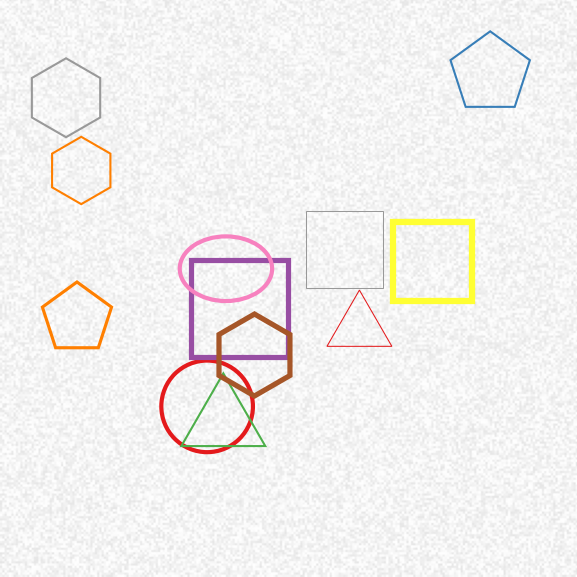[{"shape": "triangle", "thickness": 0.5, "radius": 0.32, "center": [0.622, 0.432]}, {"shape": "circle", "thickness": 2, "radius": 0.4, "center": [0.359, 0.295]}, {"shape": "pentagon", "thickness": 1, "radius": 0.36, "center": [0.849, 0.873]}, {"shape": "triangle", "thickness": 1, "radius": 0.42, "center": [0.387, 0.269]}, {"shape": "square", "thickness": 2.5, "radius": 0.42, "center": [0.415, 0.465]}, {"shape": "pentagon", "thickness": 1.5, "radius": 0.31, "center": [0.133, 0.448]}, {"shape": "hexagon", "thickness": 1, "radius": 0.29, "center": [0.141, 0.704]}, {"shape": "square", "thickness": 3, "radius": 0.34, "center": [0.749, 0.546]}, {"shape": "hexagon", "thickness": 2.5, "radius": 0.35, "center": [0.441, 0.384]}, {"shape": "oval", "thickness": 2, "radius": 0.4, "center": [0.391, 0.534]}, {"shape": "square", "thickness": 0.5, "radius": 0.33, "center": [0.596, 0.568]}, {"shape": "hexagon", "thickness": 1, "radius": 0.34, "center": [0.114, 0.83]}]